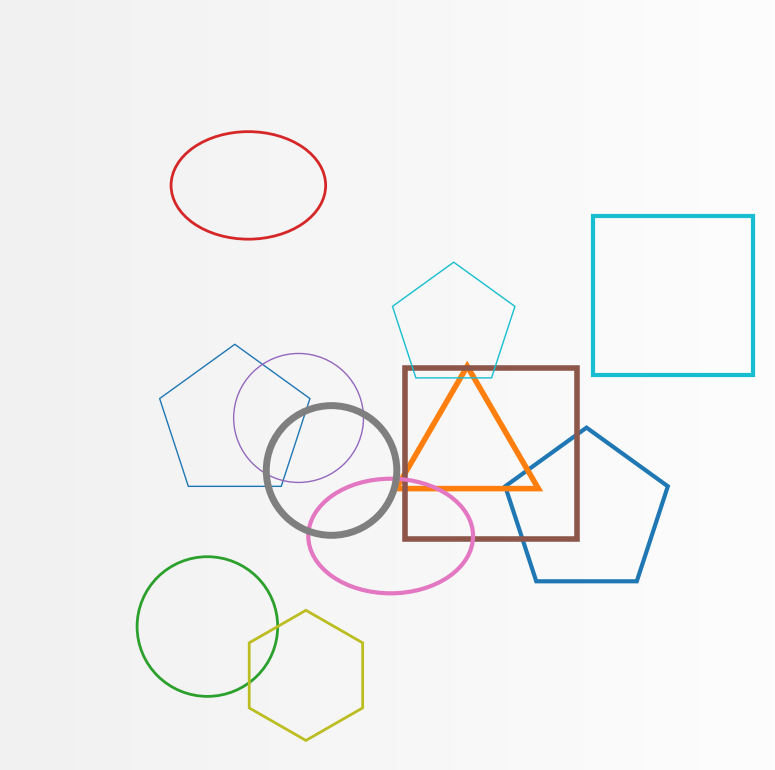[{"shape": "pentagon", "thickness": 1.5, "radius": 0.55, "center": [0.757, 0.334]}, {"shape": "pentagon", "thickness": 0.5, "radius": 0.51, "center": [0.303, 0.451]}, {"shape": "triangle", "thickness": 2, "radius": 0.53, "center": [0.603, 0.418]}, {"shape": "circle", "thickness": 1, "radius": 0.45, "center": [0.268, 0.186]}, {"shape": "oval", "thickness": 1, "radius": 0.5, "center": [0.32, 0.759]}, {"shape": "circle", "thickness": 0.5, "radius": 0.42, "center": [0.385, 0.457]}, {"shape": "square", "thickness": 2, "radius": 0.56, "center": [0.634, 0.411]}, {"shape": "oval", "thickness": 1.5, "radius": 0.53, "center": [0.504, 0.304]}, {"shape": "circle", "thickness": 2.5, "radius": 0.42, "center": [0.428, 0.389]}, {"shape": "hexagon", "thickness": 1, "radius": 0.42, "center": [0.395, 0.123]}, {"shape": "pentagon", "thickness": 0.5, "radius": 0.42, "center": [0.585, 0.576]}, {"shape": "square", "thickness": 1.5, "radius": 0.52, "center": [0.869, 0.616]}]